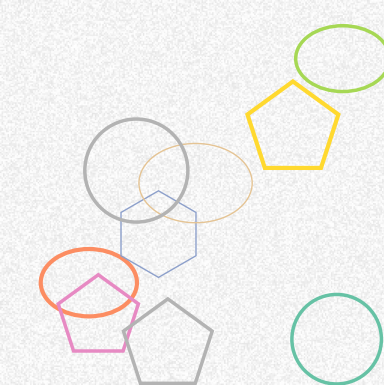[{"shape": "circle", "thickness": 2.5, "radius": 0.58, "center": [0.874, 0.119]}, {"shape": "oval", "thickness": 3, "radius": 0.62, "center": [0.231, 0.266]}, {"shape": "hexagon", "thickness": 1, "radius": 0.56, "center": [0.412, 0.392]}, {"shape": "pentagon", "thickness": 2.5, "radius": 0.55, "center": [0.255, 0.177]}, {"shape": "oval", "thickness": 2.5, "radius": 0.61, "center": [0.89, 0.848]}, {"shape": "pentagon", "thickness": 3, "radius": 0.62, "center": [0.761, 0.664]}, {"shape": "oval", "thickness": 1, "radius": 0.74, "center": [0.508, 0.524]}, {"shape": "circle", "thickness": 2.5, "radius": 0.67, "center": [0.354, 0.557]}, {"shape": "pentagon", "thickness": 2.5, "radius": 0.61, "center": [0.436, 0.102]}]